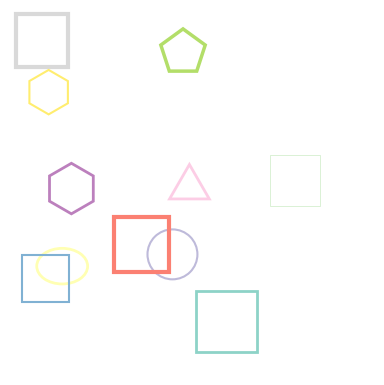[{"shape": "square", "thickness": 2, "radius": 0.4, "center": [0.589, 0.164]}, {"shape": "oval", "thickness": 2, "radius": 0.33, "center": [0.162, 0.309]}, {"shape": "circle", "thickness": 1.5, "radius": 0.32, "center": [0.448, 0.339]}, {"shape": "square", "thickness": 3, "radius": 0.36, "center": [0.368, 0.365]}, {"shape": "square", "thickness": 1.5, "radius": 0.3, "center": [0.119, 0.278]}, {"shape": "pentagon", "thickness": 2.5, "radius": 0.3, "center": [0.475, 0.864]}, {"shape": "triangle", "thickness": 2, "radius": 0.3, "center": [0.492, 0.513]}, {"shape": "square", "thickness": 3, "radius": 0.34, "center": [0.109, 0.895]}, {"shape": "hexagon", "thickness": 2, "radius": 0.33, "center": [0.185, 0.51]}, {"shape": "square", "thickness": 0.5, "radius": 0.33, "center": [0.766, 0.531]}, {"shape": "hexagon", "thickness": 1.5, "radius": 0.29, "center": [0.126, 0.761]}]